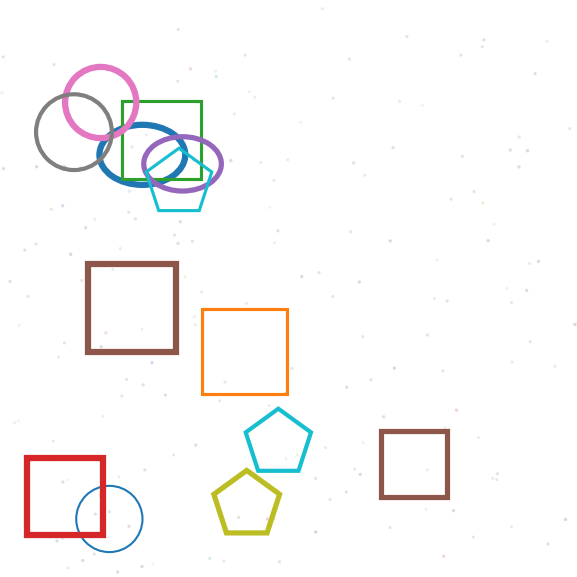[{"shape": "oval", "thickness": 3, "radius": 0.37, "center": [0.246, 0.731]}, {"shape": "circle", "thickness": 1, "radius": 0.29, "center": [0.189, 0.1]}, {"shape": "square", "thickness": 1.5, "radius": 0.37, "center": [0.423, 0.39]}, {"shape": "square", "thickness": 1.5, "radius": 0.34, "center": [0.28, 0.757]}, {"shape": "square", "thickness": 3, "radius": 0.33, "center": [0.112, 0.139]}, {"shape": "oval", "thickness": 2.5, "radius": 0.34, "center": [0.316, 0.715]}, {"shape": "square", "thickness": 3, "radius": 0.38, "center": [0.229, 0.465]}, {"shape": "square", "thickness": 2.5, "radius": 0.29, "center": [0.716, 0.196]}, {"shape": "circle", "thickness": 3, "radius": 0.31, "center": [0.174, 0.822]}, {"shape": "circle", "thickness": 2, "radius": 0.33, "center": [0.128, 0.77]}, {"shape": "pentagon", "thickness": 2.5, "radius": 0.3, "center": [0.427, 0.125]}, {"shape": "pentagon", "thickness": 1.5, "radius": 0.3, "center": [0.31, 0.683]}, {"shape": "pentagon", "thickness": 2, "radius": 0.3, "center": [0.482, 0.232]}]